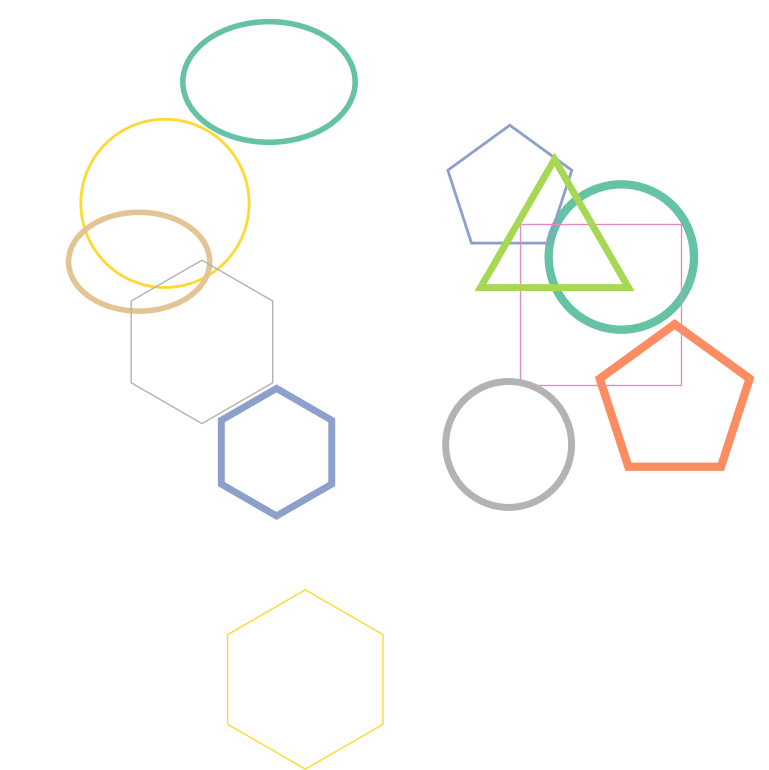[{"shape": "oval", "thickness": 2, "radius": 0.56, "center": [0.349, 0.894]}, {"shape": "circle", "thickness": 3, "radius": 0.47, "center": [0.807, 0.666]}, {"shape": "pentagon", "thickness": 3, "radius": 0.51, "center": [0.876, 0.477]}, {"shape": "pentagon", "thickness": 1, "radius": 0.42, "center": [0.662, 0.753]}, {"shape": "hexagon", "thickness": 2.5, "radius": 0.41, "center": [0.359, 0.413]}, {"shape": "square", "thickness": 0.5, "radius": 0.52, "center": [0.78, 0.605]}, {"shape": "triangle", "thickness": 2.5, "radius": 0.55, "center": [0.72, 0.682]}, {"shape": "hexagon", "thickness": 0.5, "radius": 0.58, "center": [0.397, 0.118]}, {"shape": "circle", "thickness": 1, "radius": 0.55, "center": [0.214, 0.736]}, {"shape": "oval", "thickness": 2, "radius": 0.46, "center": [0.181, 0.66]}, {"shape": "circle", "thickness": 2.5, "radius": 0.41, "center": [0.661, 0.423]}, {"shape": "hexagon", "thickness": 0.5, "radius": 0.53, "center": [0.262, 0.556]}]